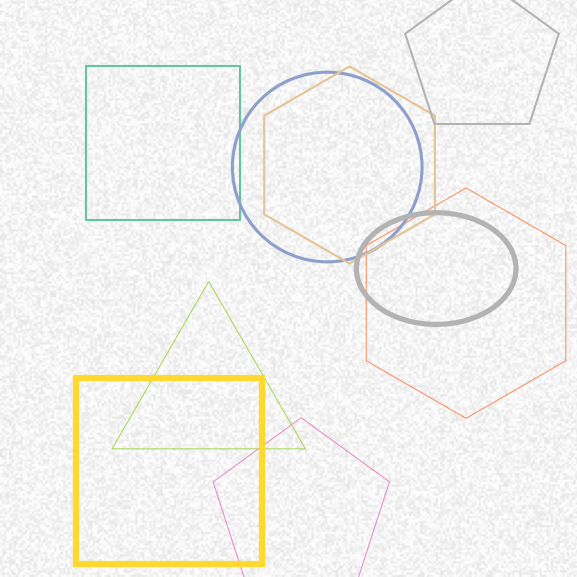[{"shape": "square", "thickness": 1, "radius": 0.67, "center": [0.282, 0.751]}, {"shape": "hexagon", "thickness": 0.5, "radius": 1.0, "center": [0.807, 0.474]}, {"shape": "circle", "thickness": 1.5, "radius": 0.82, "center": [0.567, 0.71]}, {"shape": "pentagon", "thickness": 0.5, "radius": 0.8, "center": [0.522, 0.115]}, {"shape": "triangle", "thickness": 0.5, "radius": 0.97, "center": [0.361, 0.319]}, {"shape": "square", "thickness": 3, "radius": 0.81, "center": [0.293, 0.184]}, {"shape": "hexagon", "thickness": 1, "radius": 0.85, "center": [0.605, 0.713]}, {"shape": "pentagon", "thickness": 1, "radius": 0.7, "center": [0.835, 0.898]}, {"shape": "oval", "thickness": 2.5, "radius": 0.69, "center": [0.755, 0.534]}]